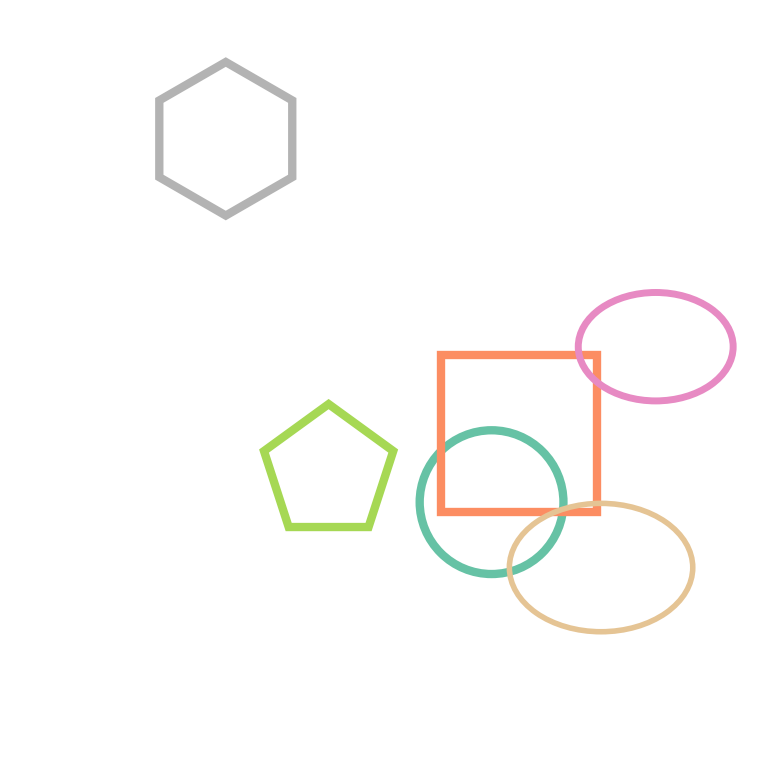[{"shape": "circle", "thickness": 3, "radius": 0.47, "center": [0.638, 0.348]}, {"shape": "square", "thickness": 3, "radius": 0.51, "center": [0.674, 0.437]}, {"shape": "oval", "thickness": 2.5, "radius": 0.5, "center": [0.852, 0.55]}, {"shape": "pentagon", "thickness": 3, "radius": 0.44, "center": [0.427, 0.387]}, {"shape": "oval", "thickness": 2, "radius": 0.6, "center": [0.781, 0.263]}, {"shape": "hexagon", "thickness": 3, "radius": 0.5, "center": [0.293, 0.82]}]